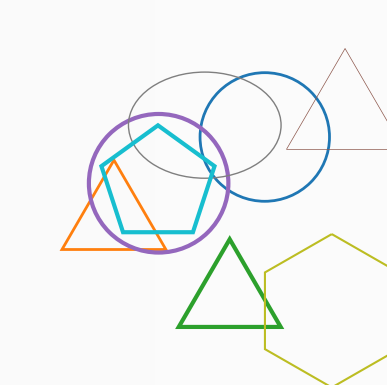[{"shape": "circle", "thickness": 2, "radius": 0.84, "center": [0.683, 0.644]}, {"shape": "triangle", "thickness": 2, "radius": 0.77, "center": [0.294, 0.429]}, {"shape": "triangle", "thickness": 3, "radius": 0.76, "center": [0.593, 0.227]}, {"shape": "circle", "thickness": 3, "radius": 0.9, "center": [0.409, 0.524]}, {"shape": "triangle", "thickness": 0.5, "radius": 0.87, "center": [0.89, 0.699]}, {"shape": "oval", "thickness": 1, "radius": 0.98, "center": [0.528, 0.675]}, {"shape": "hexagon", "thickness": 1.5, "radius": 1.0, "center": [0.856, 0.193]}, {"shape": "pentagon", "thickness": 3, "radius": 0.77, "center": [0.408, 0.521]}]